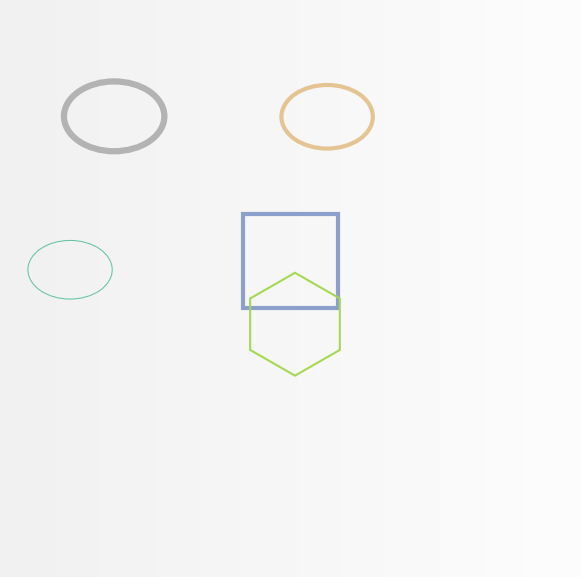[{"shape": "oval", "thickness": 0.5, "radius": 0.36, "center": [0.121, 0.532]}, {"shape": "square", "thickness": 2, "radius": 0.41, "center": [0.5, 0.547]}, {"shape": "hexagon", "thickness": 1, "radius": 0.45, "center": [0.508, 0.438]}, {"shape": "oval", "thickness": 2, "radius": 0.39, "center": [0.563, 0.797]}, {"shape": "oval", "thickness": 3, "radius": 0.43, "center": [0.196, 0.798]}]